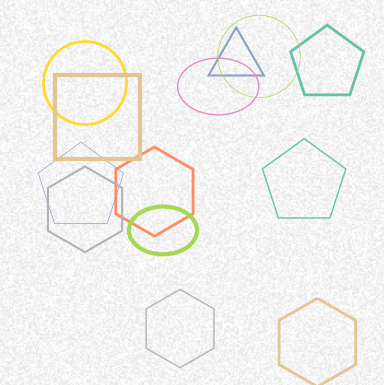[{"shape": "pentagon", "thickness": 1, "radius": 0.57, "center": [0.79, 0.526]}, {"shape": "pentagon", "thickness": 2, "radius": 0.5, "center": [0.85, 0.835]}, {"shape": "hexagon", "thickness": 2, "radius": 0.58, "center": [0.401, 0.502]}, {"shape": "triangle", "thickness": 1.5, "radius": 0.42, "center": [0.613, 0.846]}, {"shape": "pentagon", "thickness": 0.5, "radius": 0.58, "center": [0.21, 0.514]}, {"shape": "oval", "thickness": 1, "radius": 0.53, "center": [0.567, 0.775]}, {"shape": "circle", "thickness": 0.5, "radius": 0.53, "center": [0.673, 0.853]}, {"shape": "oval", "thickness": 3, "radius": 0.44, "center": [0.423, 0.402]}, {"shape": "circle", "thickness": 2, "radius": 0.54, "center": [0.221, 0.784]}, {"shape": "hexagon", "thickness": 2, "radius": 0.57, "center": [0.824, 0.11]}, {"shape": "square", "thickness": 3, "radius": 0.55, "center": [0.253, 0.697]}, {"shape": "hexagon", "thickness": 1, "radius": 0.51, "center": [0.468, 0.147]}, {"shape": "hexagon", "thickness": 1.5, "radius": 0.56, "center": [0.221, 0.456]}]